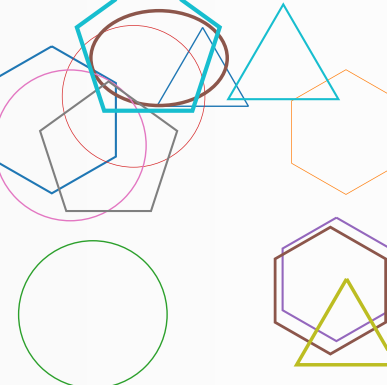[{"shape": "triangle", "thickness": 1, "radius": 0.68, "center": [0.523, 0.792]}, {"shape": "hexagon", "thickness": 1.5, "radius": 0.95, "center": [0.134, 0.689]}, {"shape": "hexagon", "thickness": 0.5, "radius": 0.81, "center": [0.893, 0.657]}, {"shape": "circle", "thickness": 1, "radius": 0.96, "center": [0.24, 0.183]}, {"shape": "circle", "thickness": 0.5, "radius": 0.92, "center": [0.345, 0.75]}, {"shape": "hexagon", "thickness": 1.5, "radius": 0.8, "center": [0.868, 0.274]}, {"shape": "hexagon", "thickness": 2, "radius": 0.82, "center": [0.853, 0.245]}, {"shape": "oval", "thickness": 2.5, "radius": 0.88, "center": [0.41, 0.849]}, {"shape": "circle", "thickness": 1, "radius": 0.98, "center": [0.181, 0.622]}, {"shape": "pentagon", "thickness": 1.5, "radius": 0.93, "center": [0.28, 0.602]}, {"shape": "triangle", "thickness": 2.5, "radius": 0.74, "center": [0.894, 0.127]}, {"shape": "pentagon", "thickness": 3, "radius": 0.97, "center": [0.383, 0.869]}, {"shape": "triangle", "thickness": 1.5, "radius": 0.82, "center": [0.731, 0.824]}]